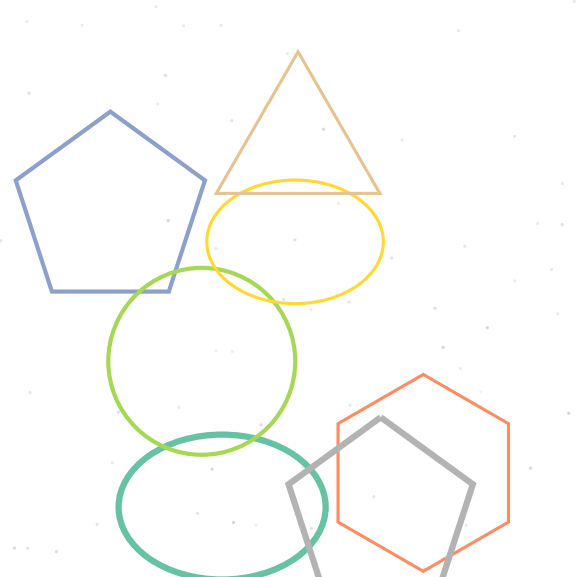[{"shape": "oval", "thickness": 3, "radius": 0.9, "center": [0.385, 0.121]}, {"shape": "hexagon", "thickness": 1.5, "radius": 0.85, "center": [0.733, 0.18]}, {"shape": "pentagon", "thickness": 2, "radius": 0.86, "center": [0.191, 0.634]}, {"shape": "circle", "thickness": 2, "radius": 0.81, "center": [0.349, 0.374]}, {"shape": "oval", "thickness": 1.5, "radius": 0.76, "center": [0.511, 0.58]}, {"shape": "triangle", "thickness": 1.5, "radius": 0.82, "center": [0.516, 0.746]}, {"shape": "pentagon", "thickness": 3, "radius": 0.84, "center": [0.659, 0.109]}]